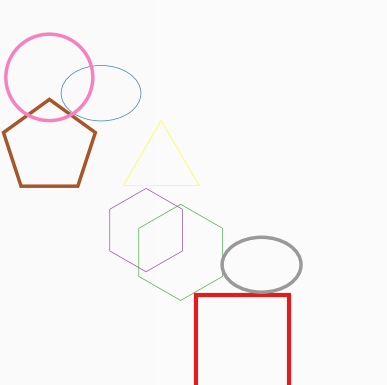[{"shape": "square", "thickness": 3, "radius": 0.6, "center": [0.626, 0.115]}, {"shape": "oval", "thickness": 0.5, "radius": 0.51, "center": [0.261, 0.758]}, {"shape": "hexagon", "thickness": 0.5, "radius": 0.62, "center": [0.466, 0.344]}, {"shape": "hexagon", "thickness": 0.5, "radius": 0.54, "center": [0.377, 0.402]}, {"shape": "triangle", "thickness": 0.5, "radius": 0.56, "center": [0.416, 0.575]}, {"shape": "pentagon", "thickness": 2.5, "radius": 0.62, "center": [0.128, 0.617]}, {"shape": "circle", "thickness": 2.5, "radius": 0.56, "center": [0.127, 0.799]}, {"shape": "oval", "thickness": 2.5, "radius": 0.51, "center": [0.675, 0.312]}]